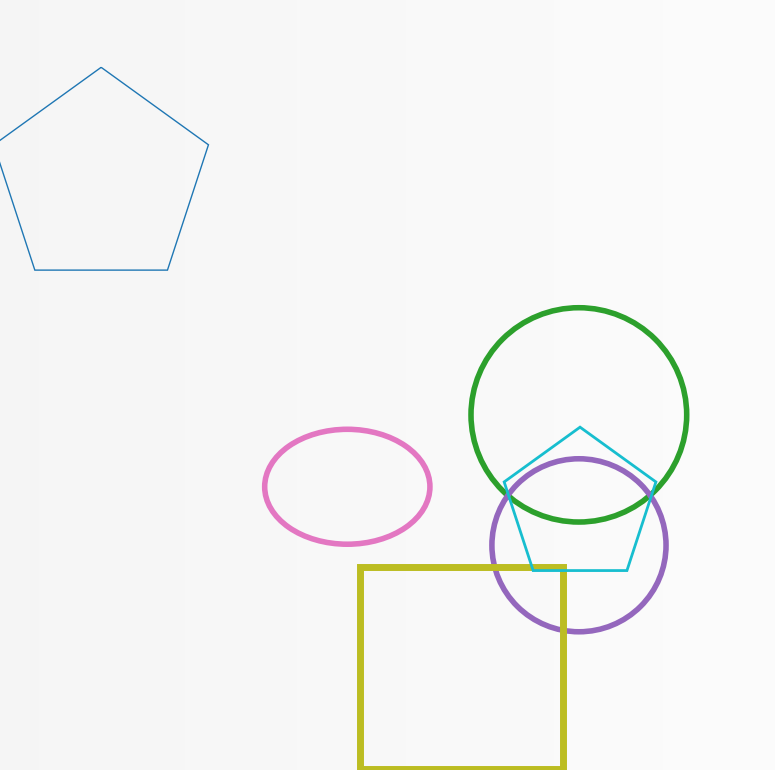[{"shape": "pentagon", "thickness": 0.5, "radius": 0.73, "center": [0.131, 0.767]}, {"shape": "circle", "thickness": 2, "radius": 0.7, "center": [0.747, 0.461]}, {"shape": "circle", "thickness": 2, "radius": 0.56, "center": [0.747, 0.292]}, {"shape": "oval", "thickness": 2, "radius": 0.53, "center": [0.448, 0.368]}, {"shape": "square", "thickness": 2.5, "radius": 0.65, "center": [0.595, 0.132]}, {"shape": "pentagon", "thickness": 1, "radius": 0.51, "center": [0.748, 0.342]}]